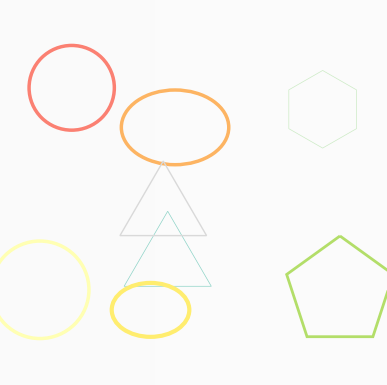[{"shape": "triangle", "thickness": 0.5, "radius": 0.65, "center": [0.433, 0.321]}, {"shape": "circle", "thickness": 2.5, "radius": 0.63, "center": [0.103, 0.247]}, {"shape": "circle", "thickness": 2.5, "radius": 0.55, "center": [0.185, 0.772]}, {"shape": "oval", "thickness": 2.5, "radius": 0.69, "center": [0.452, 0.669]}, {"shape": "pentagon", "thickness": 2, "radius": 0.72, "center": [0.877, 0.242]}, {"shape": "triangle", "thickness": 1, "radius": 0.65, "center": [0.421, 0.453]}, {"shape": "hexagon", "thickness": 0.5, "radius": 0.5, "center": [0.833, 0.716]}, {"shape": "oval", "thickness": 3, "radius": 0.5, "center": [0.388, 0.195]}]